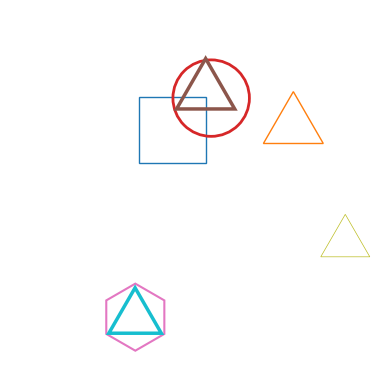[{"shape": "square", "thickness": 1, "radius": 0.43, "center": [0.448, 0.663]}, {"shape": "triangle", "thickness": 1, "radius": 0.45, "center": [0.762, 0.672]}, {"shape": "circle", "thickness": 2, "radius": 0.5, "center": [0.548, 0.745]}, {"shape": "triangle", "thickness": 2.5, "radius": 0.44, "center": [0.534, 0.761]}, {"shape": "hexagon", "thickness": 1.5, "radius": 0.44, "center": [0.351, 0.176]}, {"shape": "triangle", "thickness": 0.5, "radius": 0.37, "center": [0.897, 0.37]}, {"shape": "triangle", "thickness": 2.5, "radius": 0.39, "center": [0.351, 0.174]}]